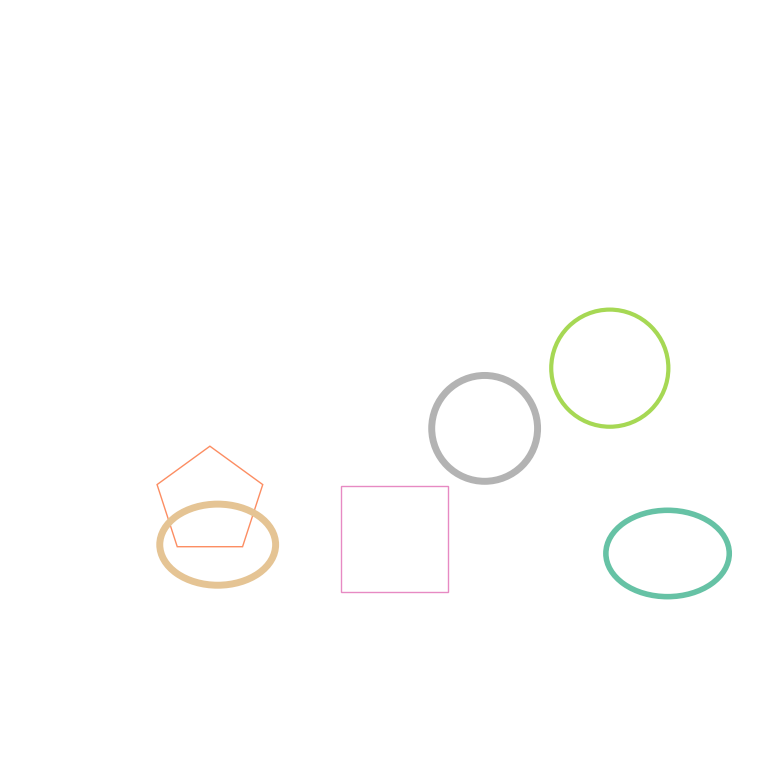[{"shape": "oval", "thickness": 2, "radius": 0.4, "center": [0.867, 0.281]}, {"shape": "pentagon", "thickness": 0.5, "radius": 0.36, "center": [0.273, 0.348]}, {"shape": "square", "thickness": 0.5, "radius": 0.35, "center": [0.512, 0.3]}, {"shape": "circle", "thickness": 1.5, "radius": 0.38, "center": [0.792, 0.522]}, {"shape": "oval", "thickness": 2.5, "radius": 0.38, "center": [0.283, 0.293]}, {"shape": "circle", "thickness": 2.5, "radius": 0.34, "center": [0.629, 0.444]}]